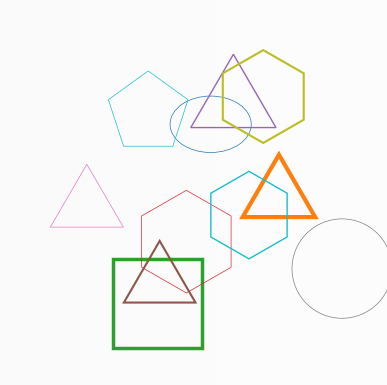[{"shape": "oval", "thickness": 0.5, "radius": 0.52, "center": [0.544, 0.677]}, {"shape": "triangle", "thickness": 3, "radius": 0.54, "center": [0.72, 0.49]}, {"shape": "square", "thickness": 2.5, "radius": 0.57, "center": [0.407, 0.211]}, {"shape": "hexagon", "thickness": 0.5, "radius": 0.67, "center": [0.481, 0.372]}, {"shape": "triangle", "thickness": 1, "radius": 0.63, "center": [0.602, 0.732]}, {"shape": "triangle", "thickness": 1.5, "radius": 0.53, "center": [0.412, 0.267]}, {"shape": "triangle", "thickness": 0.5, "radius": 0.54, "center": [0.224, 0.464]}, {"shape": "circle", "thickness": 0.5, "radius": 0.65, "center": [0.883, 0.302]}, {"shape": "hexagon", "thickness": 1.5, "radius": 0.6, "center": [0.679, 0.749]}, {"shape": "pentagon", "thickness": 0.5, "radius": 0.54, "center": [0.383, 0.708]}, {"shape": "hexagon", "thickness": 1, "radius": 0.57, "center": [0.643, 0.441]}]